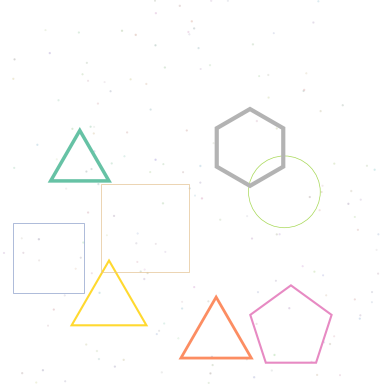[{"shape": "triangle", "thickness": 2.5, "radius": 0.44, "center": [0.207, 0.574]}, {"shape": "triangle", "thickness": 2, "radius": 0.53, "center": [0.561, 0.123]}, {"shape": "square", "thickness": 0.5, "radius": 0.46, "center": [0.126, 0.33]}, {"shape": "pentagon", "thickness": 1.5, "radius": 0.56, "center": [0.756, 0.148]}, {"shape": "circle", "thickness": 0.5, "radius": 0.47, "center": [0.739, 0.502]}, {"shape": "triangle", "thickness": 1.5, "radius": 0.56, "center": [0.283, 0.211]}, {"shape": "square", "thickness": 0.5, "radius": 0.57, "center": [0.377, 0.408]}, {"shape": "hexagon", "thickness": 3, "radius": 0.5, "center": [0.649, 0.617]}]